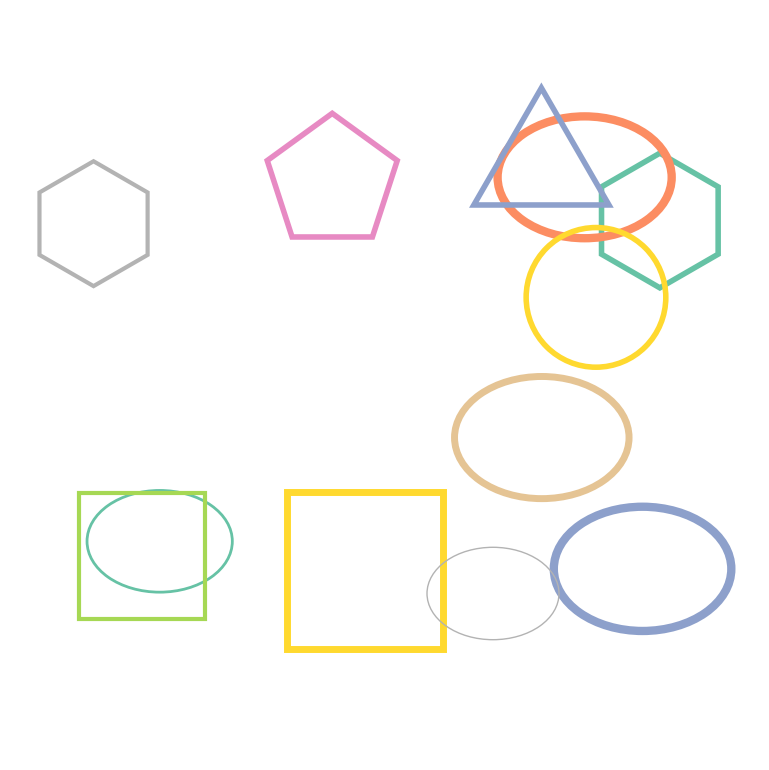[{"shape": "hexagon", "thickness": 2, "radius": 0.44, "center": [0.857, 0.714]}, {"shape": "oval", "thickness": 1, "radius": 0.47, "center": [0.207, 0.297]}, {"shape": "oval", "thickness": 3, "radius": 0.57, "center": [0.759, 0.77]}, {"shape": "triangle", "thickness": 2, "radius": 0.51, "center": [0.703, 0.784]}, {"shape": "oval", "thickness": 3, "radius": 0.58, "center": [0.835, 0.261]}, {"shape": "pentagon", "thickness": 2, "radius": 0.44, "center": [0.431, 0.764]}, {"shape": "square", "thickness": 1.5, "radius": 0.41, "center": [0.184, 0.278]}, {"shape": "square", "thickness": 2.5, "radius": 0.51, "center": [0.474, 0.259]}, {"shape": "circle", "thickness": 2, "radius": 0.45, "center": [0.774, 0.614]}, {"shape": "oval", "thickness": 2.5, "radius": 0.57, "center": [0.704, 0.432]}, {"shape": "hexagon", "thickness": 1.5, "radius": 0.41, "center": [0.121, 0.71]}, {"shape": "oval", "thickness": 0.5, "radius": 0.43, "center": [0.64, 0.229]}]